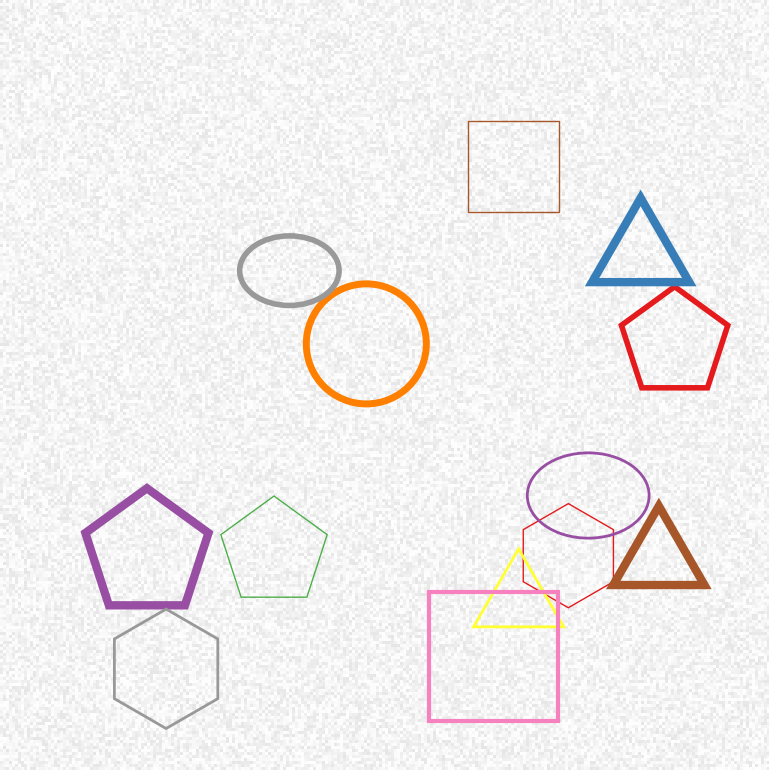[{"shape": "hexagon", "thickness": 0.5, "radius": 0.34, "center": [0.738, 0.278]}, {"shape": "pentagon", "thickness": 2, "radius": 0.36, "center": [0.876, 0.555]}, {"shape": "triangle", "thickness": 3, "radius": 0.36, "center": [0.832, 0.67]}, {"shape": "pentagon", "thickness": 0.5, "radius": 0.36, "center": [0.356, 0.283]}, {"shape": "oval", "thickness": 1, "radius": 0.4, "center": [0.764, 0.356]}, {"shape": "pentagon", "thickness": 3, "radius": 0.42, "center": [0.191, 0.282]}, {"shape": "circle", "thickness": 2.5, "radius": 0.39, "center": [0.476, 0.553]}, {"shape": "triangle", "thickness": 1, "radius": 0.34, "center": [0.673, 0.22]}, {"shape": "square", "thickness": 0.5, "radius": 0.29, "center": [0.667, 0.784]}, {"shape": "triangle", "thickness": 3, "radius": 0.34, "center": [0.856, 0.274]}, {"shape": "square", "thickness": 1.5, "radius": 0.42, "center": [0.641, 0.147]}, {"shape": "oval", "thickness": 2, "radius": 0.32, "center": [0.376, 0.648]}, {"shape": "hexagon", "thickness": 1, "radius": 0.39, "center": [0.216, 0.131]}]